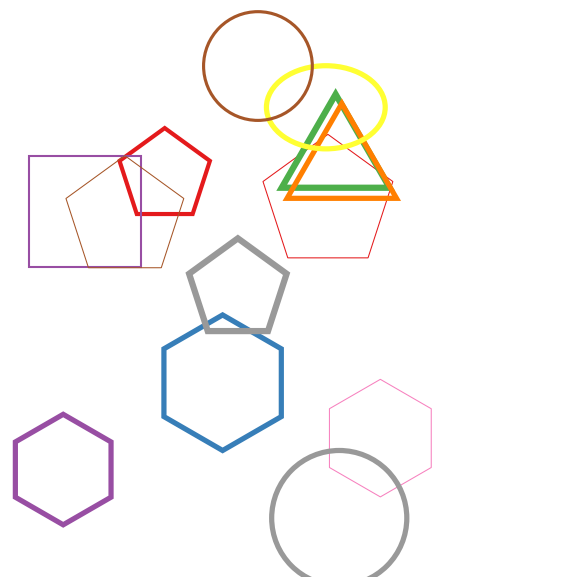[{"shape": "pentagon", "thickness": 0.5, "radius": 0.59, "center": [0.568, 0.648]}, {"shape": "pentagon", "thickness": 2, "radius": 0.41, "center": [0.285, 0.695]}, {"shape": "hexagon", "thickness": 2.5, "radius": 0.59, "center": [0.385, 0.336]}, {"shape": "triangle", "thickness": 3, "radius": 0.54, "center": [0.581, 0.728]}, {"shape": "square", "thickness": 1, "radius": 0.48, "center": [0.147, 0.633]}, {"shape": "hexagon", "thickness": 2.5, "radius": 0.48, "center": [0.109, 0.186]}, {"shape": "triangle", "thickness": 2.5, "radius": 0.55, "center": [0.592, 0.71]}, {"shape": "oval", "thickness": 2.5, "radius": 0.51, "center": [0.564, 0.813]}, {"shape": "pentagon", "thickness": 0.5, "radius": 0.54, "center": [0.216, 0.622]}, {"shape": "circle", "thickness": 1.5, "radius": 0.47, "center": [0.447, 0.885]}, {"shape": "hexagon", "thickness": 0.5, "radius": 0.51, "center": [0.659, 0.24]}, {"shape": "pentagon", "thickness": 3, "radius": 0.44, "center": [0.412, 0.498]}, {"shape": "circle", "thickness": 2.5, "radius": 0.58, "center": [0.587, 0.102]}]